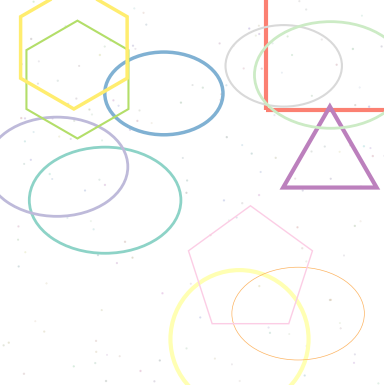[{"shape": "oval", "thickness": 2, "radius": 0.98, "center": [0.273, 0.48]}, {"shape": "circle", "thickness": 3, "radius": 0.9, "center": [0.622, 0.119]}, {"shape": "oval", "thickness": 2, "radius": 0.92, "center": [0.148, 0.567]}, {"shape": "square", "thickness": 3, "radius": 0.79, "center": [0.848, 0.872]}, {"shape": "oval", "thickness": 2.5, "radius": 0.77, "center": [0.426, 0.757]}, {"shape": "oval", "thickness": 0.5, "radius": 0.86, "center": [0.774, 0.185]}, {"shape": "hexagon", "thickness": 1.5, "radius": 0.77, "center": [0.201, 0.793]}, {"shape": "pentagon", "thickness": 1, "radius": 0.85, "center": [0.651, 0.296]}, {"shape": "oval", "thickness": 1.5, "radius": 0.76, "center": [0.737, 0.829]}, {"shape": "triangle", "thickness": 3, "radius": 0.7, "center": [0.857, 0.583]}, {"shape": "oval", "thickness": 2, "radius": 0.99, "center": [0.859, 0.805]}, {"shape": "hexagon", "thickness": 2.5, "radius": 0.8, "center": [0.192, 0.877]}]